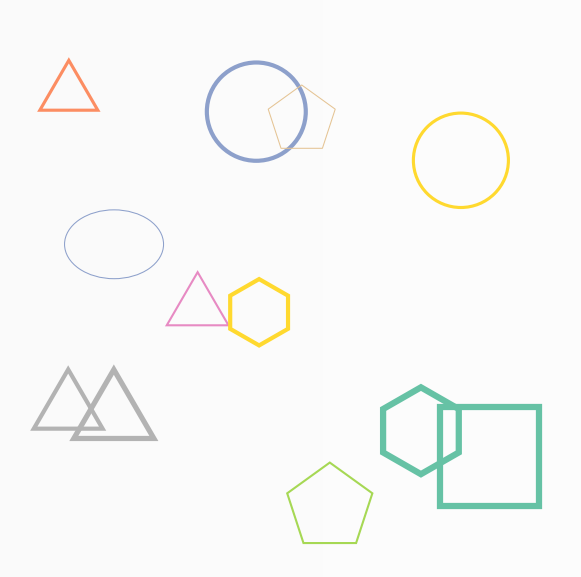[{"shape": "square", "thickness": 3, "radius": 0.43, "center": [0.842, 0.209]}, {"shape": "hexagon", "thickness": 3, "radius": 0.38, "center": [0.724, 0.253]}, {"shape": "triangle", "thickness": 1.5, "radius": 0.29, "center": [0.118, 0.837]}, {"shape": "oval", "thickness": 0.5, "radius": 0.43, "center": [0.196, 0.576]}, {"shape": "circle", "thickness": 2, "radius": 0.43, "center": [0.441, 0.806]}, {"shape": "triangle", "thickness": 1, "radius": 0.31, "center": [0.34, 0.467]}, {"shape": "pentagon", "thickness": 1, "radius": 0.39, "center": [0.567, 0.121]}, {"shape": "hexagon", "thickness": 2, "radius": 0.29, "center": [0.446, 0.458]}, {"shape": "circle", "thickness": 1.5, "radius": 0.41, "center": [0.793, 0.722]}, {"shape": "pentagon", "thickness": 0.5, "radius": 0.3, "center": [0.519, 0.791]}, {"shape": "triangle", "thickness": 2.5, "radius": 0.4, "center": [0.196, 0.28]}, {"shape": "triangle", "thickness": 2, "radius": 0.34, "center": [0.117, 0.291]}]